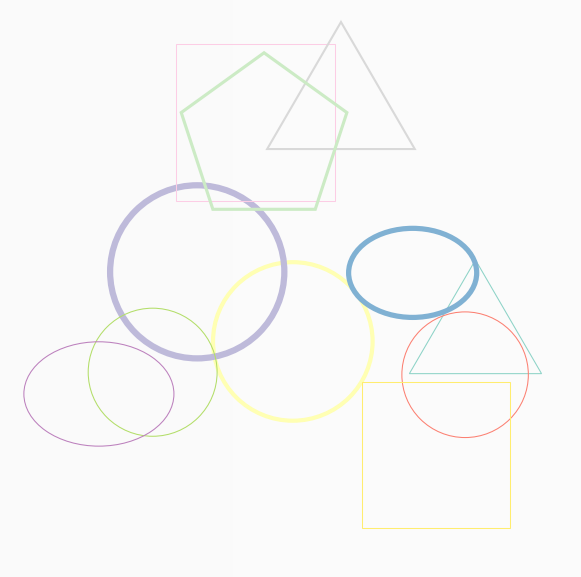[{"shape": "triangle", "thickness": 0.5, "radius": 0.66, "center": [0.818, 0.418]}, {"shape": "circle", "thickness": 2, "radius": 0.69, "center": [0.504, 0.408]}, {"shape": "circle", "thickness": 3, "radius": 0.75, "center": [0.339, 0.528]}, {"shape": "circle", "thickness": 0.5, "radius": 0.54, "center": [0.8, 0.35]}, {"shape": "oval", "thickness": 2.5, "radius": 0.55, "center": [0.71, 0.527]}, {"shape": "circle", "thickness": 0.5, "radius": 0.55, "center": [0.263, 0.355]}, {"shape": "square", "thickness": 0.5, "radius": 0.68, "center": [0.44, 0.787]}, {"shape": "triangle", "thickness": 1, "radius": 0.73, "center": [0.587, 0.814]}, {"shape": "oval", "thickness": 0.5, "radius": 0.65, "center": [0.17, 0.317]}, {"shape": "pentagon", "thickness": 1.5, "radius": 0.75, "center": [0.454, 0.758]}, {"shape": "square", "thickness": 0.5, "radius": 0.64, "center": [0.75, 0.211]}]